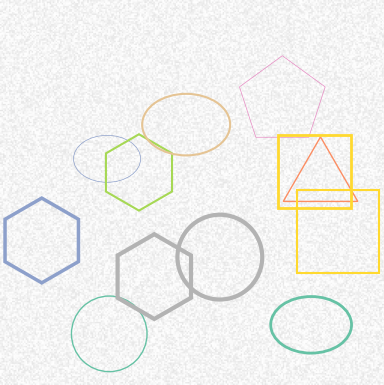[{"shape": "circle", "thickness": 1, "radius": 0.49, "center": [0.284, 0.133]}, {"shape": "oval", "thickness": 2, "radius": 0.52, "center": [0.808, 0.156]}, {"shape": "triangle", "thickness": 1, "radius": 0.56, "center": [0.833, 0.533]}, {"shape": "oval", "thickness": 0.5, "radius": 0.44, "center": [0.278, 0.587]}, {"shape": "hexagon", "thickness": 2.5, "radius": 0.55, "center": [0.108, 0.375]}, {"shape": "pentagon", "thickness": 0.5, "radius": 0.59, "center": [0.733, 0.738]}, {"shape": "hexagon", "thickness": 1.5, "radius": 0.5, "center": [0.361, 0.552]}, {"shape": "square", "thickness": 2, "radius": 0.47, "center": [0.817, 0.555]}, {"shape": "square", "thickness": 1.5, "radius": 0.54, "center": [0.878, 0.399]}, {"shape": "oval", "thickness": 1.5, "radius": 0.57, "center": [0.484, 0.676]}, {"shape": "circle", "thickness": 3, "radius": 0.55, "center": [0.571, 0.332]}, {"shape": "hexagon", "thickness": 3, "radius": 0.55, "center": [0.401, 0.282]}]